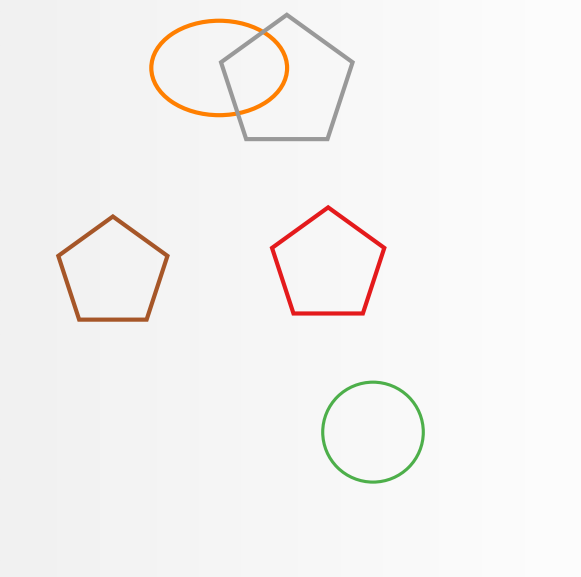[{"shape": "pentagon", "thickness": 2, "radius": 0.51, "center": [0.565, 0.538]}, {"shape": "circle", "thickness": 1.5, "radius": 0.43, "center": [0.642, 0.251]}, {"shape": "oval", "thickness": 2, "radius": 0.58, "center": [0.377, 0.881]}, {"shape": "pentagon", "thickness": 2, "radius": 0.49, "center": [0.194, 0.526]}, {"shape": "pentagon", "thickness": 2, "radius": 0.59, "center": [0.493, 0.854]}]